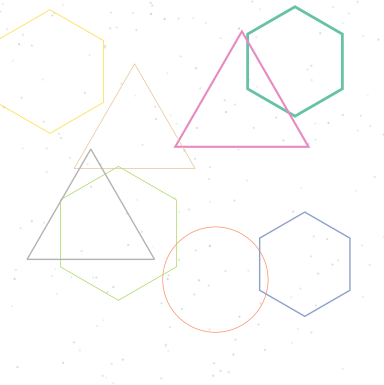[{"shape": "hexagon", "thickness": 2, "radius": 0.71, "center": [0.766, 0.84]}, {"shape": "circle", "thickness": 0.5, "radius": 0.68, "center": [0.56, 0.274]}, {"shape": "hexagon", "thickness": 1, "radius": 0.68, "center": [0.792, 0.314]}, {"shape": "triangle", "thickness": 1.5, "radius": 1.0, "center": [0.628, 0.719]}, {"shape": "hexagon", "thickness": 0.5, "radius": 0.87, "center": [0.308, 0.394]}, {"shape": "hexagon", "thickness": 0.5, "radius": 0.8, "center": [0.13, 0.814]}, {"shape": "triangle", "thickness": 0.5, "radius": 0.91, "center": [0.35, 0.653]}, {"shape": "triangle", "thickness": 1, "radius": 0.96, "center": [0.236, 0.422]}]